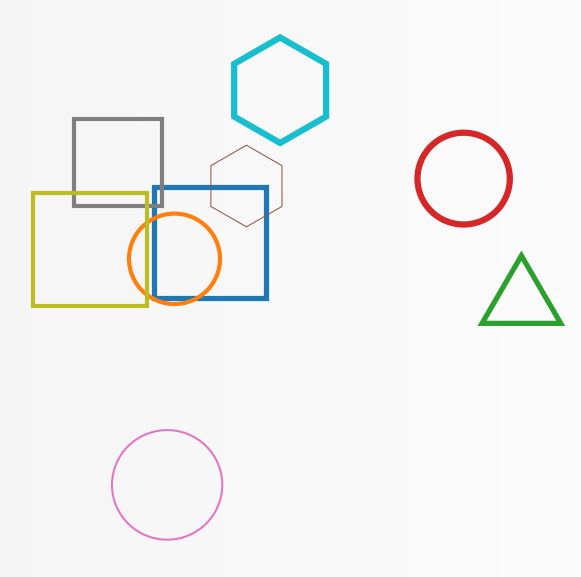[{"shape": "square", "thickness": 2.5, "radius": 0.48, "center": [0.361, 0.58]}, {"shape": "circle", "thickness": 2, "radius": 0.39, "center": [0.3, 0.551]}, {"shape": "triangle", "thickness": 2.5, "radius": 0.39, "center": [0.897, 0.478]}, {"shape": "circle", "thickness": 3, "radius": 0.4, "center": [0.798, 0.69]}, {"shape": "hexagon", "thickness": 0.5, "radius": 0.35, "center": [0.424, 0.677]}, {"shape": "circle", "thickness": 1, "radius": 0.47, "center": [0.288, 0.16]}, {"shape": "square", "thickness": 2, "radius": 0.38, "center": [0.203, 0.718]}, {"shape": "square", "thickness": 2, "radius": 0.49, "center": [0.155, 0.567]}, {"shape": "hexagon", "thickness": 3, "radius": 0.46, "center": [0.482, 0.843]}]